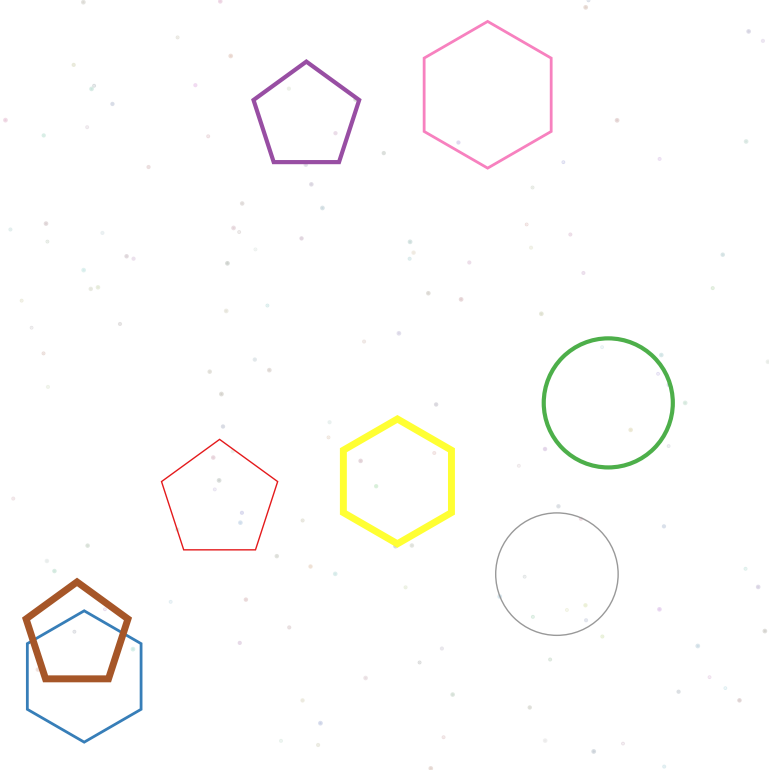[{"shape": "pentagon", "thickness": 0.5, "radius": 0.4, "center": [0.285, 0.35]}, {"shape": "hexagon", "thickness": 1, "radius": 0.43, "center": [0.109, 0.121]}, {"shape": "circle", "thickness": 1.5, "radius": 0.42, "center": [0.79, 0.477]}, {"shape": "pentagon", "thickness": 1.5, "radius": 0.36, "center": [0.398, 0.848]}, {"shape": "hexagon", "thickness": 2.5, "radius": 0.41, "center": [0.516, 0.375]}, {"shape": "pentagon", "thickness": 2.5, "radius": 0.35, "center": [0.1, 0.175]}, {"shape": "hexagon", "thickness": 1, "radius": 0.48, "center": [0.633, 0.877]}, {"shape": "circle", "thickness": 0.5, "radius": 0.4, "center": [0.723, 0.254]}]